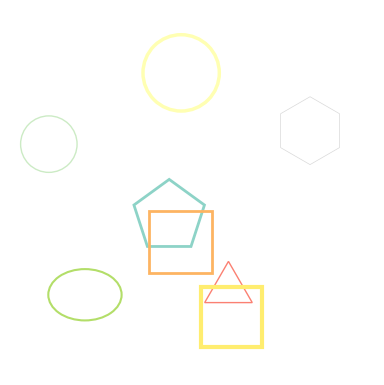[{"shape": "pentagon", "thickness": 2, "radius": 0.48, "center": [0.439, 0.438]}, {"shape": "circle", "thickness": 2.5, "radius": 0.5, "center": [0.471, 0.811]}, {"shape": "triangle", "thickness": 1, "radius": 0.36, "center": [0.593, 0.25]}, {"shape": "square", "thickness": 2, "radius": 0.41, "center": [0.469, 0.372]}, {"shape": "oval", "thickness": 1.5, "radius": 0.48, "center": [0.221, 0.234]}, {"shape": "hexagon", "thickness": 0.5, "radius": 0.44, "center": [0.805, 0.661]}, {"shape": "circle", "thickness": 1, "radius": 0.37, "center": [0.127, 0.626]}, {"shape": "square", "thickness": 3, "radius": 0.39, "center": [0.602, 0.177]}]